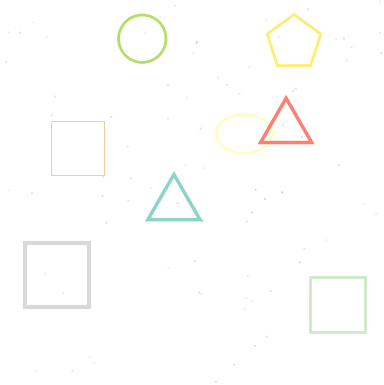[{"shape": "triangle", "thickness": 2.5, "radius": 0.39, "center": [0.452, 0.469]}, {"shape": "oval", "thickness": 1.5, "radius": 0.36, "center": [0.634, 0.653]}, {"shape": "triangle", "thickness": 2.5, "radius": 0.38, "center": [0.743, 0.668]}, {"shape": "square", "thickness": 0.5, "radius": 0.35, "center": [0.202, 0.616]}, {"shape": "circle", "thickness": 2, "radius": 0.31, "center": [0.369, 0.9]}, {"shape": "square", "thickness": 3, "radius": 0.41, "center": [0.148, 0.286]}, {"shape": "square", "thickness": 2, "radius": 0.36, "center": [0.878, 0.209]}, {"shape": "pentagon", "thickness": 2, "radius": 0.37, "center": [0.764, 0.889]}]